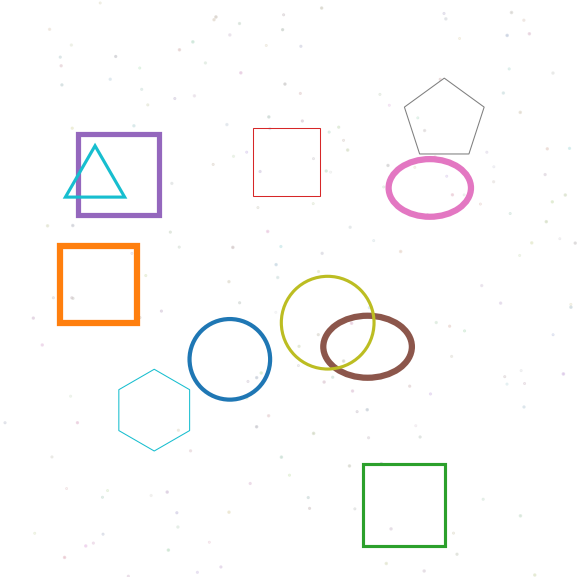[{"shape": "circle", "thickness": 2, "radius": 0.35, "center": [0.398, 0.377]}, {"shape": "square", "thickness": 3, "radius": 0.33, "center": [0.17, 0.507]}, {"shape": "square", "thickness": 1.5, "radius": 0.36, "center": [0.699, 0.125]}, {"shape": "square", "thickness": 0.5, "radius": 0.29, "center": [0.496, 0.719]}, {"shape": "square", "thickness": 2.5, "radius": 0.35, "center": [0.204, 0.698]}, {"shape": "oval", "thickness": 3, "radius": 0.38, "center": [0.637, 0.399]}, {"shape": "oval", "thickness": 3, "radius": 0.36, "center": [0.744, 0.674]}, {"shape": "pentagon", "thickness": 0.5, "radius": 0.36, "center": [0.769, 0.791]}, {"shape": "circle", "thickness": 1.5, "radius": 0.4, "center": [0.567, 0.44]}, {"shape": "triangle", "thickness": 1.5, "radius": 0.3, "center": [0.165, 0.687]}, {"shape": "hexagon", "thickness": 0.5, "radius": 0.35, "center": [0.267, 0.289]}]